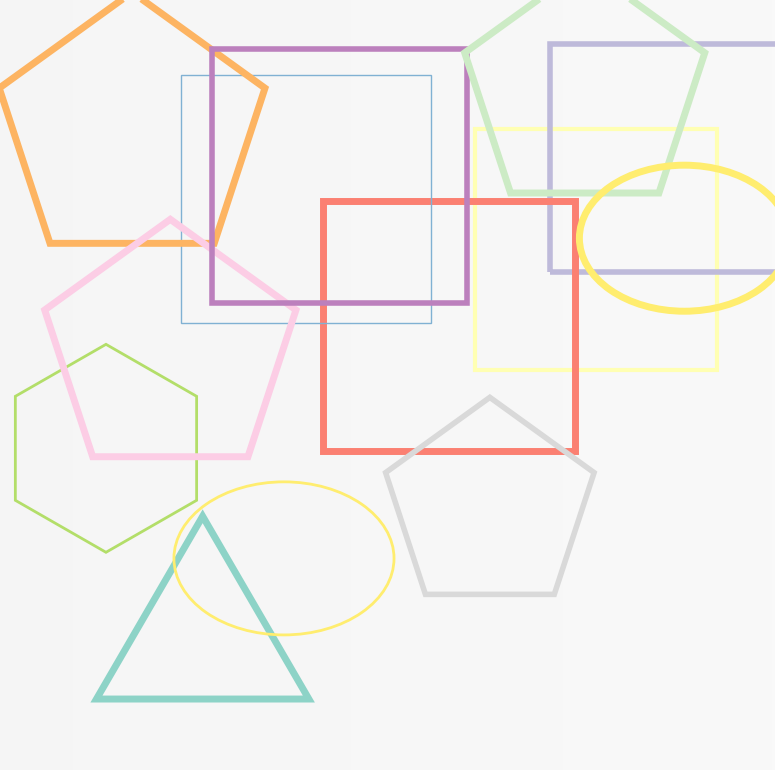[{"shape": "triangle", "thickness": 2.5, "radius": 0.79, "center": [0.261, 0.171]}, {"shape": "square", "thickness": 1.5, "radius": 0.78, "center": [0.769, 0.676]}, {"shape": "square", "thickness": 2, "radius": 0.74, "center": [0.858, 0.795]}, {"shape": "square", "thickness": 2.5, "radius": 0.81, "center": [0.58, 0.577]}, {"shape": "square", "thickness": 0.5, "radius": 0.81, "center": [0.395, 0.742]}, {"shape": "pentagon", "thickness": 2.5, "radius": 0.9, "center": [0.17, 0.83]}, {"shape": "hexagon", "thickness": 1, "radius": 0.68, "center": [0.137, 0.418]}, {"shape": "pentagon", "thickness": 2.5, "radius": 0.85, "center": [0.22, 0.545]}, {"shape": "pentagon", "thickness": 2, "radius": 0.71, "center": [0.632, 0.343]}, {"shape": "square", "thickness": 2, "radius": 0.82, "center": [0.438, 0.771]}, {"shape": "pentagon", "thickness": 2.5, "radius": 0.81, "center": [0.755, 0.881]}, {"shape": "oval", "thickness": 1, "radius": 0.71, "center": [0.366, 0.275]}, {"shape": "oval", "thickness": 2.5, "radius": 0.68, "center": [0.883, 0.691]}]